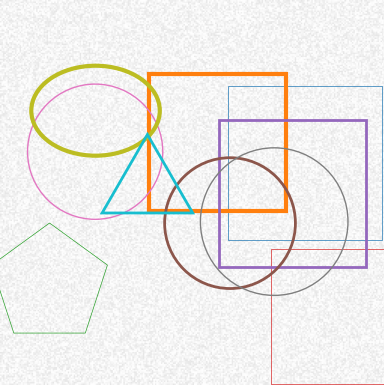[{"shape": "square", "thickness": 0.5, "radius": 1.0, "center": [0.793, 0.577]}, {"shape": "square", "thickness": 3, "radius": 0.89, "center": [0.565, 0.629]}, {"shape": "pentagon", "thickness": 0.5, "radius": 0.79, "center": [0.129, 0.263]}, {"shape": "square", "thickness": 0.5, "radius": 0.88, "center": [0.878, 0.179]}, {"shape": "square", "thickness": 2, "radius": 0.95, "center": [0.76, 0.498]}, {"shape": "circle", "thickness": 2, "radius": 0.85, "center": [0.597, 0.42]}, {"shape": "circle", "thickness": 1, "radius": 0.88, "center": [0.247, 0.606]}, {"shape": "circle", "thickness": 1, "radius": 0.96, "center": [0.712, 0.424]}, {"shape": "oval", "thickness": 3, "radius": 0.83, "center": [0.248, 0.712]}, {"shape": "triangle", "thickness": 2, "radius": 0.68, "center": [0.383, 0.515]}]